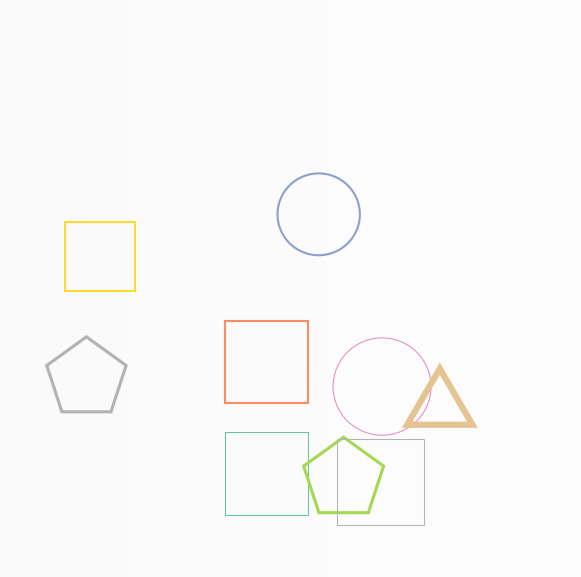[{"shape": "square", "thickness": 0.5, "radius": 0.36, "center": [0.458, 0.179]}, {"shape": "square", "thickness": 1, "radius": 0.36, "center": [0.459, 0.372]}, {"shape": "circle", "thickness": 1, "radius": 0.35, "center": [0.548, 0.628]}, {"shape": "circle", "thickness": 0.5, "radius": 0.42, "center": [0.657, 0.33]}, {"shape": "pentagon", "thickness": 1.5, "radius": 0.36, "center": [0.591, 0.17]}, {"shape": "square", "thickness": 1, "radius": 0.3, "center": [0.172, 0.555]}, {"shape": "triangle", "thickness": 3, "radius": 0.32, "center": [0.757, 0.296]}, {"shape": "square", "thickness": 0.5, "radius": 0.37, "center": [0.655, 0.164]}, {"shape": "pentagon", "thickness": 1.5, "radius": 0.36, "center": [0.149, 0.344]}]